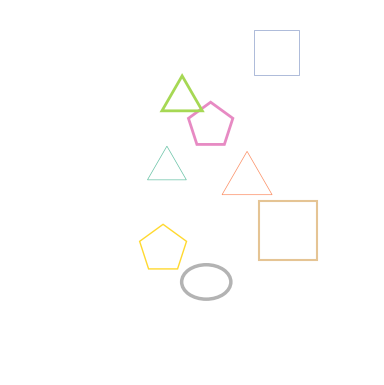[{"shape": "triangle", "thickness": 0.5, "radius": 0.29, "center": [0.434, 0.562]}, {"shape": "triangle", "thickness": 0.5, "radius": 0.38, "center": [0.642, 0.532]}, {"shape": "square", "thickness": 0.5, "radius": 0.29, "center": [0.717, 0.863]}, {"shape": "pentagon", "thickness": 2, "radius": 0.3, "center": [0.547, 0.674]}, {"shape": "triangle", "thickness": 2, "radius": 0.3, "center": [0.473, 0.742]}, {"shape": "pentagon", "thickness": 1, "radius": 0.32, "center": [0.424, 0.353]}, {"shape": "square", "thickness": 1.5, "radius": 0.38, "center": [0.748, 0.402]}, {"shape": "oval", "thickness": 2.5, "radius": 0.32, "center": [0.536, 0.268]}]